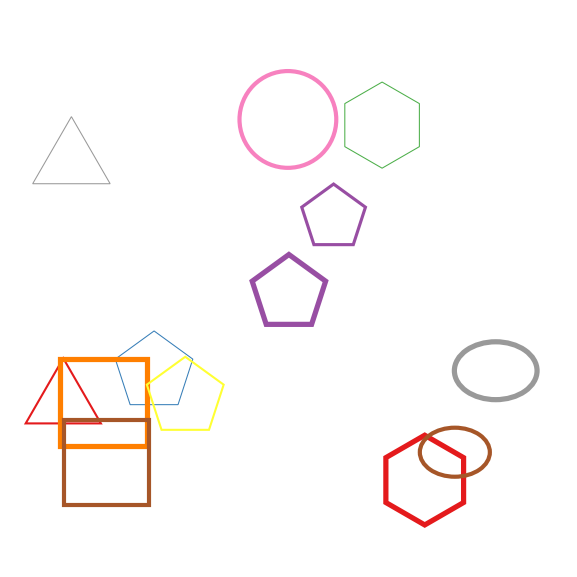[{"shape": "hexagon", "thickness": 2.5, "radius": 0.39, "center": [0.735, 0.168]}, {"shape": "triangle", "thickness": 1, "radius": 0.38, "center": [0.11, 0.304]}, {"shape": "pentagon", "thickness": 0.5, "radius": 0.35, "center": [0.267, 0.355]}, {"shape": "hexagon", "thickness": 0.5, "radius": 0.37, "center": [0.662, 0.782]}, {"shape": "pentagon", "thickness": 2.5, "radius": 0.33, "center": [0.5, 0.492]}, {"shape": "pentagon", "thickness": 1.5, "radius": 0.29, "center": [0.578, 0.622]}, {"shape": "square", "thickness": 2.5, "radius": 0.38, "center": [0.179, 0.302]}, {"shape": "pentagon", "thickness": 1, "radius": 0.35, "center": [0.321, 0.311]}, {"shape": "square", "thickness": 2, "radius": 0.37, "center": [0.184, 0.198]}, {"shape": "oval", "thickness": 2, "radius": 0.3, "center": [0.788, 0.216]}, {"shape": "circle", "thickness": 2, "radius": 0.42, "center": [0.499, 0.792]}, {"shape": "triangle", "thickness": 0.5, "radius": 0.39, "center": [0.124, 0.72]}, {"shape": "oval", "thickness": 2.5, "radius": 0.36, "center": [0.858, 0.357]}]